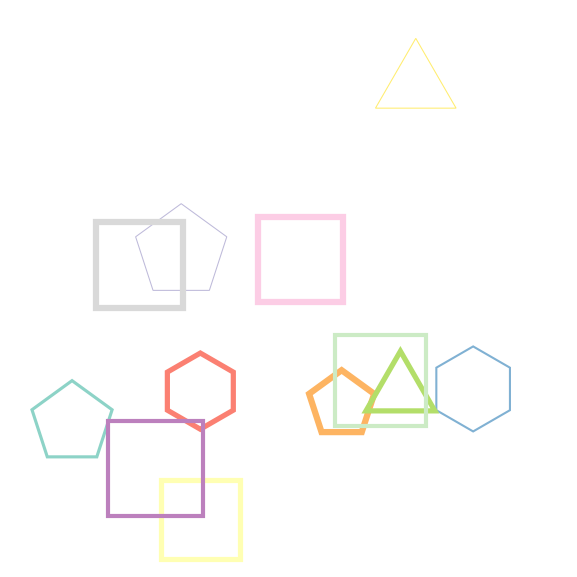[{"shape": "pentagon", "thickness": 1.5, "radius": 0.36, "center": [0.125, 0.267]}, {"shape": "square", "thickness": 2.5, "radius": 0.34, "center": [0.348, 0.1]}, {"shape": "pentagon", "thickness": 0.5, "radius": 0.41, "center": [0.314, 0.563]}, {"shape": "hexagon", "thickness": 2.5, "radius": 0.33, "center": [0.347, 0.322]}, {"shape": "hexagon", "thickness": 1, "radius": 0.37, "center": [0.819, 0.326]}, {"shape": "pentagon", "thickness": 3, "radius": 0.3, "center": [0.592, 0.299]}, {"shape": "triangle", "thickness": 2.5, "radius": 0.34, "center": [0.693, 0.322]}, {"shape": "square", "thickness": 3, "radius": 0.37, "center": [0.521, 0.55]}, {"shape": "square", "thickness": 3, "radius": 0.37, "center": [0.241, 0.54]}, {"shape": "square", "thickness": 2, "radius": 0.41, "center": [0.269, 0.188]}, {"shape": "square", "thickness": 2, "radius": 0.4, "center": [0.659, 0.34]}, {"shape": "triangle", "thickness": 0.5, "radius": 0.4, "center": [0.72, 0.852]}]